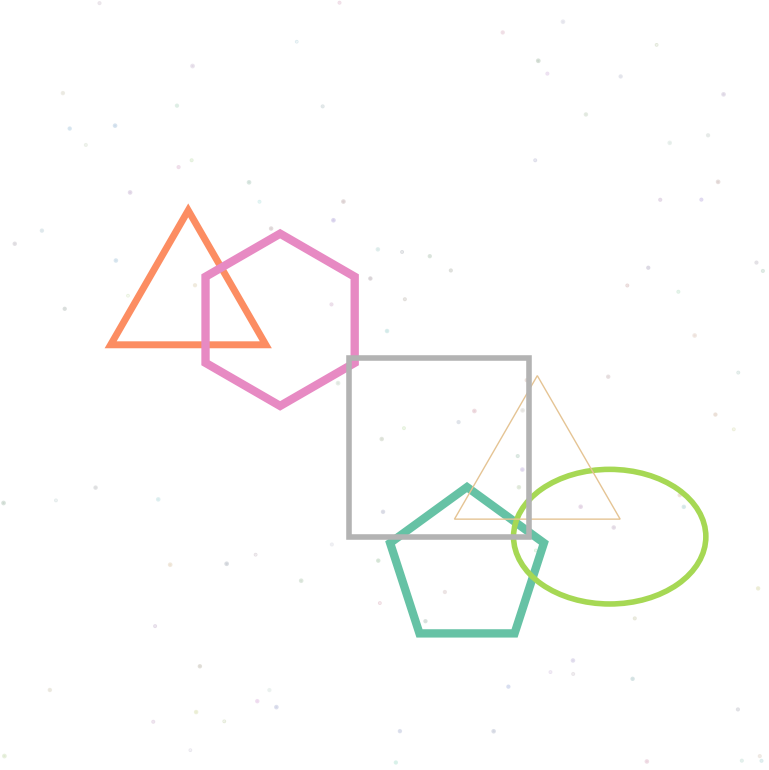[{"shape": "pentagon", "thickness": 3, "radius": 0.53, "center": [0.607, 0.262]}, {"shape": "triangle", "thickness": 2.5, "radius": 0.58, "center": [0.244, 0.61]}, {"shape": "hexagon", "thickness": 3, "radius": 0.56, "center": [0.364, 0.585]}, {"shape": "oval", "thickness": 2, "radius": 0.62, "center": [0.792, 0.303]}, {"shape": "triangle", "thickness": 0.5, "radius": 0.62, "center": [0.698, 0.388]}, {"shape": "square", "thickness": 2, "radius": 0.58, "center": [0.57, 0.419]}]